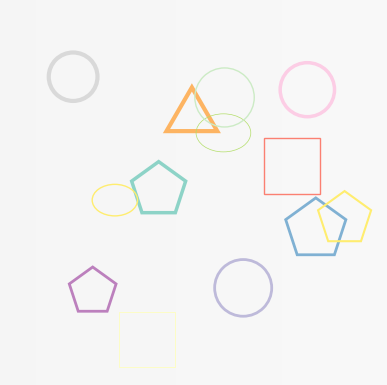[{"shape": "pentagon", "thickness": 2.5, "radius": 0.37, "center": [0.409, 0.507]}, {"shape": "square", "thickness": 0.5, "radius": 0.36, "center": [0.379, 0.117]}, {"shape": "circle", "thickness": 2, "radius": 0.37, "center": [0.628, 0.252]}, {"shape": "square", "thickness": 1, "radius": 0.36, "center": [0.753, 0.57]}, {"shape": "pentagon", "thickness": 2, "radius": 0.41, "center": [0.815, 0.404]}, {"shape": "triangle", "thickness": 3, "radius": 0.38, "center": [0.495, 0.697]}, {"shape": "oval", "thickness": 0.5, "radius": 0.35, "center": [0.577, 0.655]}, {"shape": "circle", "thickness": 2.5, "radius": 0.35, "center": [0.793, 0.767]}, {"shape": "circle", "thickness": 3, "radius": 0.31, "center": [0.189, 0.801]}, {"shape": "pentagon", "thickness": 2, "radius": 0.32, "center": [0.239, 0.243]}, {"shape": "circle", "thickness": 1, "radius": 0.38, "center": [0.579, 0.747]}, {"shape": "oval", "thickness": 1, "radius": 0.29, "center": [0.296, 0.48]}, {"shape": "pentagon", "thickness": 1.5, "radius": 0.36, "center": [0.889, 0.432]}]